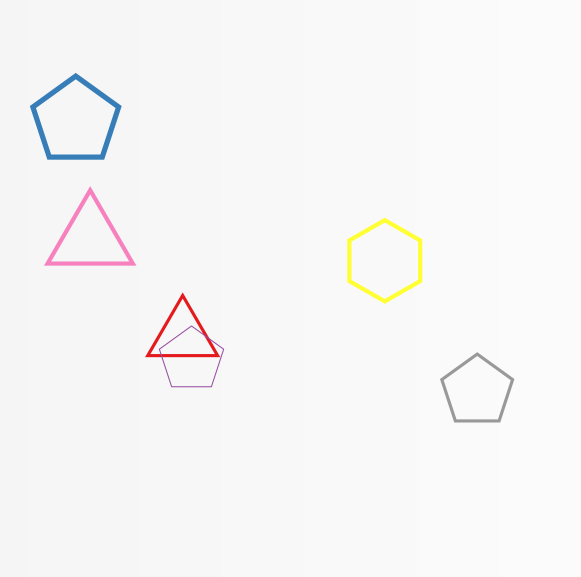[{"shape": "triangle", "thickness": 1.5, "radius": 0.35, "center": [0.314, 0.418]}, {"shape": "pentagon", "thickness": 2.5, "radius": 0.39, "center": [0.13, 0.79]}, {"shape": "pentagon", "thickness": 0.5, "radius": 0.29, "center": [0.329, 0.376]}, {"shape": "hexagon", "thickness": 2, "radius": 0.35, "center": [0.662, 0.548]}, {"shape": "triangle", "thickness": 2, "radius": 0.42, "center": [0.155, 0.585]}, {"shape": "pentagon", "thickness": 1.5, "radius": 0.32, "center": [0.821, 0.322]}]